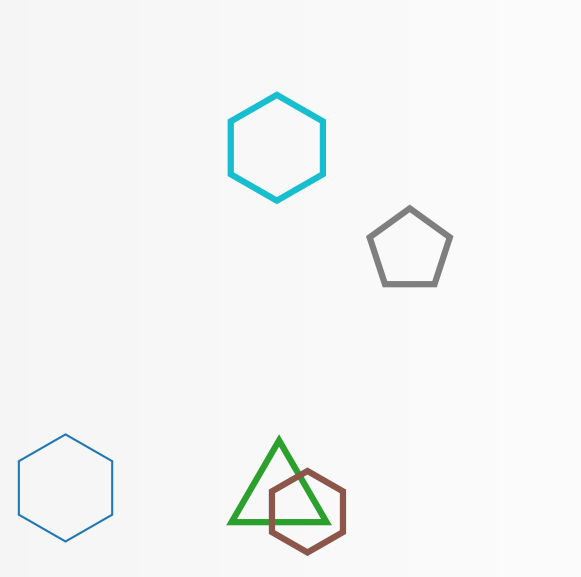[{"shape": "hexagon", "thickness": 1, "radius": 0.46, "center": [0.113, 0.154]}, {"shape": "triangle", "thickness": 3, "radius": 0.47, "center": [0.48, 0.142]}, {"shape": "hexagon", "thickness": 3, "radius": 0.35, "center": [0.529, 0.113]}, {"shape": "pentagon", "thickness": 3, "radius": 0.36, "center": [0.705, 0.566]}, {"shape": "hexagon", "thickness": 3, "radius": 0.46, "center": [0.476, 0.743]}]